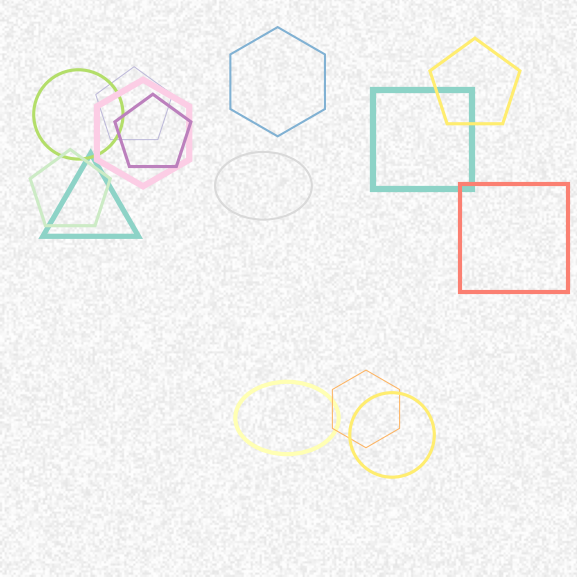[{"shape": "square", "thickness": 3, "radius": 0.43, "center": [0.732, 0.758]}, {"shape": "triangle", "thickness": 2.5, "radius": 0.48, "center": [0.157, 0.638]}, {"shape": "oval", "thickness": 2, "radius": 0.45, "center": [0.497, 0.275]}, {"shape": "pentagon", "thickness": 0.5, "radius": 0.35, "center": [0.232, 0.814]}, {"shape": "square", "thickness": 2, "radius": 0.47, "center": [0.89, 0.587]}, {"shape": "hexagon", "thickness": 1, "radius": 0.47, "center": [0.481, 0.858]}, {"shape": "hexagon", "thickness": 0.5, "radius": 0.34, "center": [0.634, 0.291]}, {"shape": "circle", "thickness": 1.5, "radius": 0.39, "center": [0.136, 0.801]}, {"shape": "hexagon", "thickness": 3, "radius": 0.46, "center": [0.248, 0.769]}, {"shape": "oval", "thickness": 1, "radius": 0.42, "center": [0.456, 0.677]}, {"shape": "pentagon", "thickness": 1.5, "radius": 0.35, "center": [0.265, 0.767]}, {"shape": "pentagon", "thickness": 1.5, "radius": 0.36, "center": [0.122, 0.667]}, {"shape": "pentagon", "thickness": 1.5, "radius": 0.41, "center": [0.822, 0.851]}, {"shape": "circle", "thickness": 1.5, "radius": 0.37, "center": [0.679, 0.246]}]